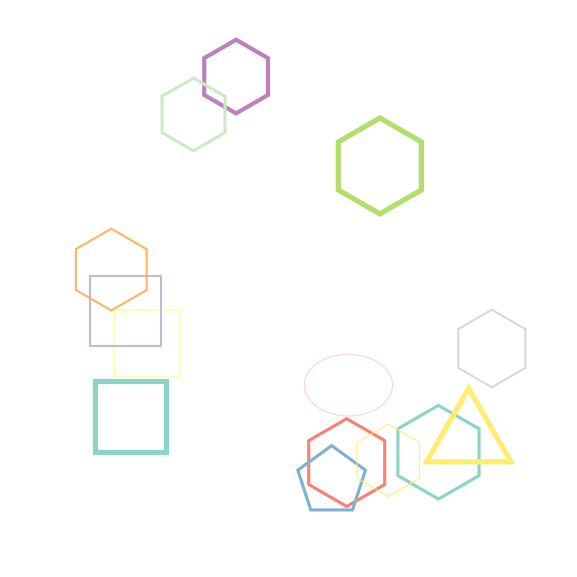[{"shape": "square", "thickness": 2.5, "radius": 0.31, "center": [0.226, 0.278]}, {"shape": "hexagon", "thickness": 1.5, "radius": 0.41, "center": [0.759, 0.216]}, {"shape": "square", "thickness": 1, "radius": 0.29, "center": [0.255, 0.404]}, {"shape": "square", "thickness": 1, "radius": 0.3, "center": [0.218, 0.461]}, {"shape": "hexagon", "thickness": 1.5, "radius": 0.38, "center": [0.6, 0.198]}, {"shape": "pentagon", "thickness": 1.5, "radius": 0.31, "center": [0.574, 0.166]}, {"shape": "hexagon", "thickness": 1, "radius": 0.35, "center": [0.193, 0.532]}, {"shape": "hexagon", "thickness": 2.5, "radius": 0.42, "center": [0.658, 0.712]}, {"shape": "oval", "thickness": 0.5, "radius": 0.38, "center": [0.603, 0.332]}, {"shape": "hexagon", "thickness": 1, "radius": 0.34, "center": [0.852, 0.396]}, {"shape": "hexagon", "thickness": 2, "radius": 0.32, "center": [0.409, 0.867]}, {"shape": "hexagon", "thickness": 1.5, "radius": 0.31, "center": [0.335, 0.801]}, {"shape": "triangle", "thickness": 2.5, "radius": 0.42, "center": [0.812, 0.242]}, {"shape": "hexagon", "thickness": 0.5, "radius": 0.31, "center": [0.672, 0.202]}]